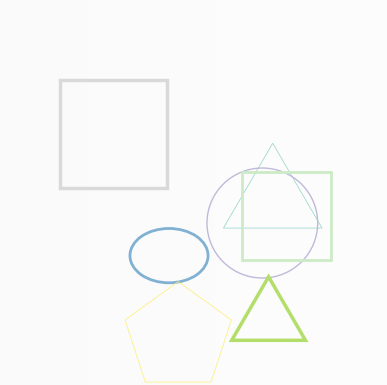[{"shape": "triangle", "thickness": 0.5, "radius": 0.73, "center": [0.704, 0.481]}, {"shape": "circle", "thickness": 1, "radius": 0.71, "center": [0.677, 0.421]}, {"shape": "oval", "thickness": 2, "radius": 0.5, "center": [0.436, 0.336]}, {"shape": "triangle", "thickness": 2.5, "radius": 0.55, "center": [0.693, 0.171]}, {"shape": "square", "thickness": 2.5, "radius": 0.7, "center": [0.293, 0.652]}, {"shape": "square", "thickness": 2, "radius": 0.57, "center": [0.74, 0.439]}, {"shape": "pentagon", "thickness": 0.5, "radius": 0.72, "center": [0.46, 0.124]}]